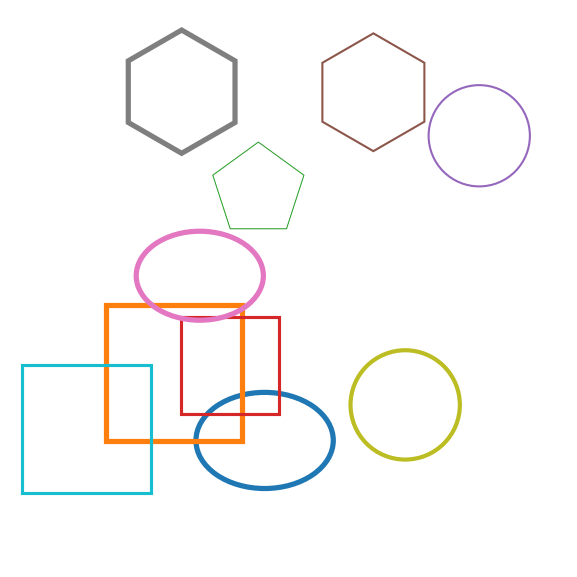[{"shape": "oval", "thickness": 2.5, "radius": 0.59, "center": [0.458, 0.236]}, {"shape": "square", "thickness": 2.5, "radius": 0.59, "center": [0.301, 0.353]}, {"shape": "pentagon", "thickness": 0.5, "radius": 0.41, "center": [0.447, 0.67]}, {"shape": "square", "thickness": 1.5, "radius": 0.42, "center": [0.398, 0.366]}, {"shape": "circle", "thickness": 1, "radius": 0.44, "center": [0.83, 0.764]}, {"shape": "hexagon", "thickness": 1, "radius": 0.51, "center": [0.647, 0.839]}, {"shape": "oval", "thickness": 2.5, "radius": 0.55, "center": [0.346, 0.522]}, {"shape": "hexagon", "thickness": 2.5, "radius": 0.53, "center": [0.315, 0.84]}, {"shape": "circle", "thickness": 2, "radius": 0.47, "center": [0.702, 0.298]}, {"shape": "square", "thickness": 1.5, "radius": 0.56, "center": [0.149, 0.256]}]